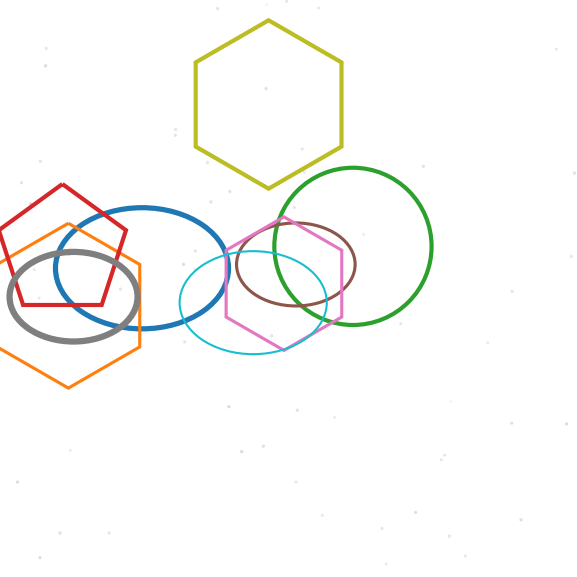[{"shape": "oval", "thickness": 2.5, "radius": 0.75, "center": [0.246, 0.535]}, {"shape": "hexagon", "thickness": 1.5, "radius": 0.71, "center": [0.118, 0.47]}, {"shape": "circle", "thickness": 2, "radius": 0.68, "center": [0.611, 0.573]}, {"shape": "pentagon", "thickness": 2, "radius": 0.58, "center": [0.108, 0.565]}, {"shape": "oval", "thickness": 1.5, "radius": 0.51, "center": [0.512, 0.541]}, {"shape": "hexagon", "thickness": 1.5, "radius": 0.58, "center": [0.492, 0.508]}, {"shape": "oval", "thickness": 3, "radius": 0.55, "center": [0.127, 0.485]}, {"shape": "hexagon", "thickness": 2, "radius": 0.73, "center": [0.465, 0.818]}, {"shape": "oval", "thickness": 1, "radius": 0.64, "center": [0.438, 0.475]}]